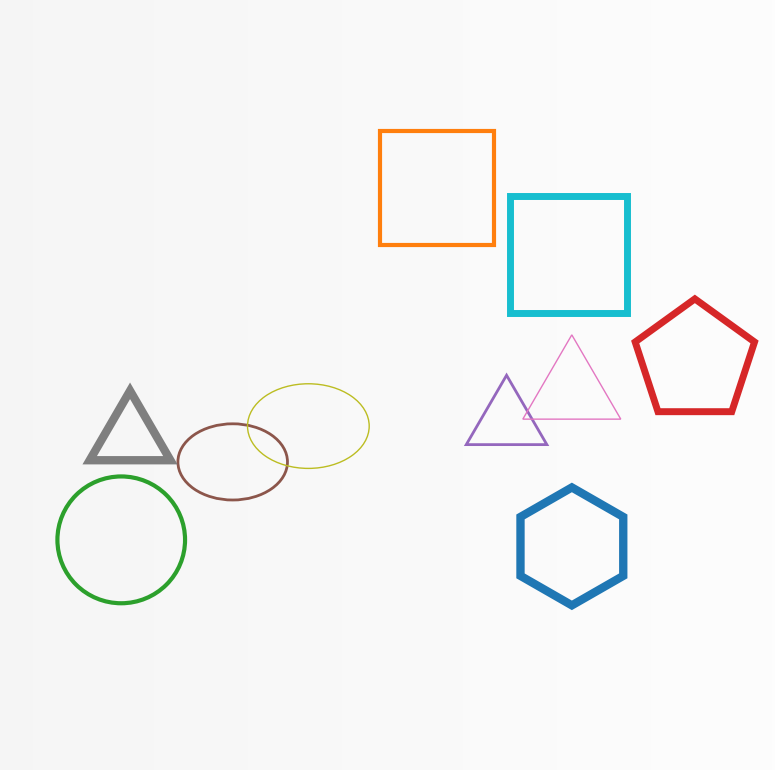[{"shape": "hexagon", "thickness": 3, "radius": 0.38, "center": [0.738, 0.29]}, {"shape": "square", "thickness": 1.5, "radius": 0.37, "center": [0.564, 0.756]}, {"shape": "circle", "thickness": 1.5, "radius": 0.41, "center": [0.156, 0.299]}, {"shape": "pentagon", "thickness": 2.5, "radius": 0.4, "center": [0.897, 0.531]}, {"shape": "triangle", "thickness": 1, "radius": 0.3, "center": [0.654, 0.453]}, {"shape": "oval", "thickness": 1, "radius": 0.35, "center": [0.3, 0.4]}, {"shape": "triangle", "thickness": 0.5, "radius": 0.36, "center": [0.738, 0.492]}, {"shape": "triangle", "thickness": 3, "radius": 0.3, "center": [0.168, 0.432]}, {"shape": "oval", "thickness": 0.5, "radius": 0.39, "center": [0.398, 0.447]}, {"shape": "square", "thickness": 2.5, "radius": 0.38, "center": [0.733, 0.669]}]